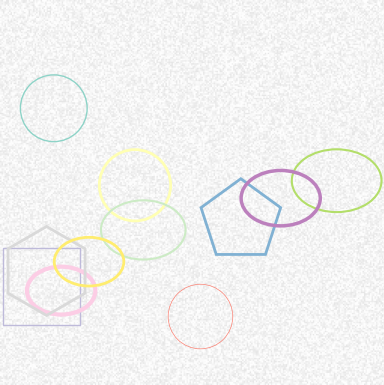[{"shape": "circle", "thickness": 1, "radius": 0.43, "center": [0.14, 0.719]}, {"shape": "circle", "thickness": 2, "radius": 0.46, "center": [0.351, 0.519]}, {"shape": "square", "thickness": 1, "radius": 0.5, "center": [0.108, 0.256]}, {"shape": "circle", "thickness": 0.5, "radius": 0.42, "center": [0.521, 0.178]}, {"shape": "pentagon", "thickness": 2, "radius": 0.54, "center": [0.626, 0.427]}, {"shape": "oval", "thickness": 1.5, "radius": 0.58, "center": [0.874, 0.531]}, {"shape": "oval", "thickness": 3, "radius": 0.44, "center": [0.159, 0.245]}, {"shape": "hexagon", "thickness": 2, "radius": 0.58, "center": [0.121, 0.296]}, {"shape": "oval", "thickness": 2.5, "radius": 0.51, "center": [0.729, 0.485]}, {"shape": "oval", "thickness": 1.5, "radius": 0.55, "center": [0.372, 0.403]}, {"shape": "oval", "thickness": 2, "radius": 0.45, "center": [0.231, 0.32]}]